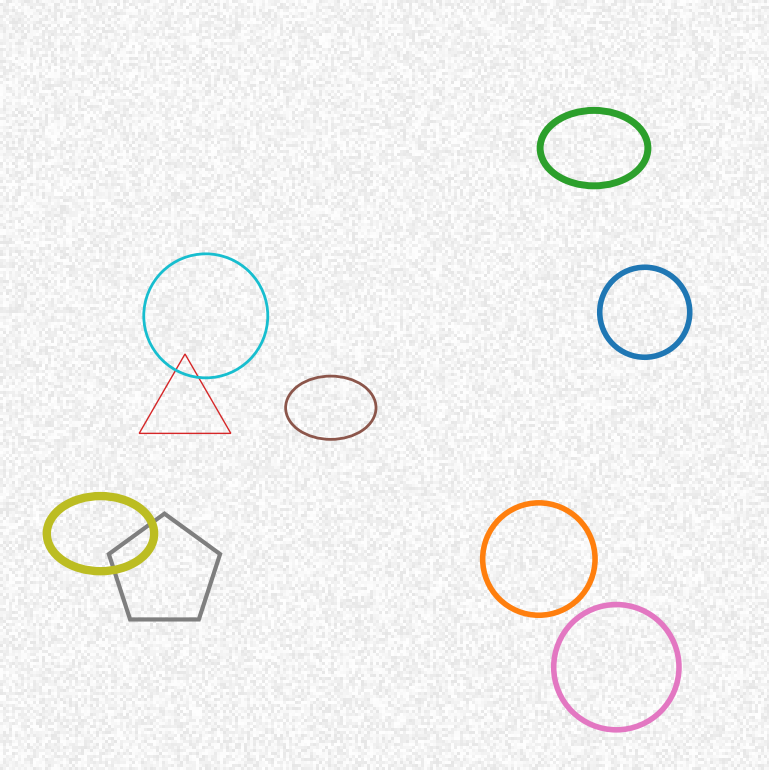[{"shape": "circle", "thickness": 2, "radius": 0.29, "center": [0.837, 0.594]}, {"shape": "circle", "thickness": 2, "radius": 0.36, "center": [0.7, 0.274]}, {"shape": "oval", "thickness": 2.5, "radius": 0.35, "center": [0.771, 0.808]}, {"shape": "triangle", "thickness": 0.5, "radius": 0.34, "center": [0.24, 0.472]}, {"shape": "oval", "thickness": 1, "radius": 0.29, "center": [0.43, 0.47]}, {"shape": "circle", "thickness": 2, "radius": 0.41, "center": [0.8, 0.134]}, {"shape": "pentagon", "thickness": 1.5, "radius": 0.38, "center": [0.214, 0.257]}, {"shape": "oval", "thickness": 3, "radius": 0.35, "center": [0.13, 0.307]}, {"shape": "circle", "thickness": 1, "radius": 0.4, "center": [0.267, 0.59]}]